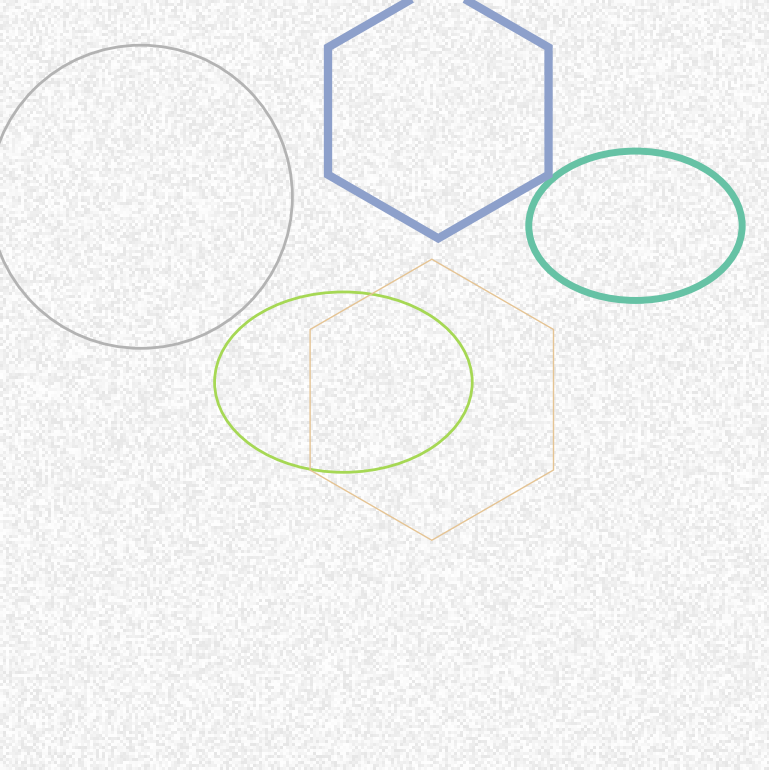[{"shape": "oval", "thickness": 2.5, "radius": 0.69, "center": [0.825, 0.707]}, {"shape": "hexagon", "thickness": 3, "radius": 0.83, "center": [0.569, 0.856]}, {"shape": "oval", "thickness": 1, "radius": 0.84, "center": [0.446, 0.504]}, {"shape": "hexagon", "thickness": 0.5, "radius": 0.91, "center": [0.561, 0.481]}, {"shape": "circle", "thickness": 1, "radius": 0.98, "center": [0.183, 0.744]}]